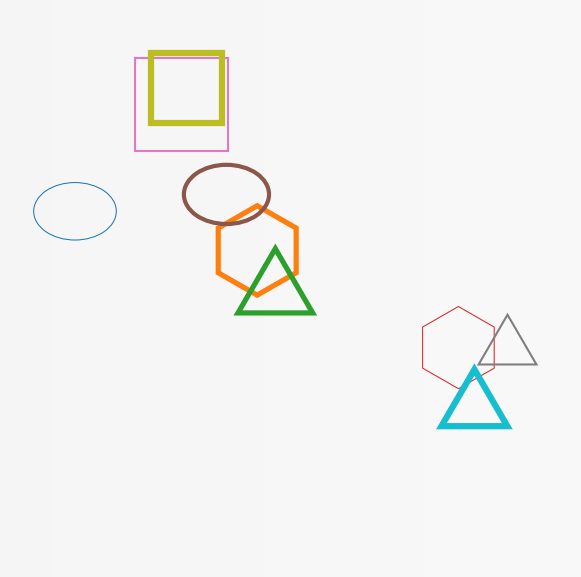[{"shape": "oval", "thickness": 0.5, "radius": 0.36, "center": [0.129, 0.633]}, {"shape": "hexagon", "thickness": 2.5, "radius": 0.39, "center": [0.443, 0.565]}, {"shape": "triangle", "thickness": 2.5, "radius": 0.37, "center": [0.474, 0.494]}, {"shape": "hexagon", "thickness": 0.5, "radius": 0.36, "center": [0.789, 0.397]}, {"shape": "oval", "thickness": 2, "radius": 0.37, "center": [0.39, 0.662]}, {"shape": "square", "thickness": 1, "radius": 0.4, "center": [0.312, 0.819]}, {"shape": "triangle", "thickness": 1, "radius": 0.29, "center": [0.873, 0.397]}, {"shape": "square", "thickness": 3, "radius": 0.3, "center": [0.32, 0.847]}, {"shape": "triangle", "thickness": 3, "radius": 0.33, "center": [0.816, 0.294]}]